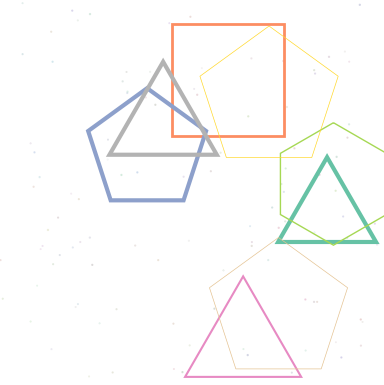[{"shape": "triangle", "thickness": 3, "radius": 0.73, "center": [0.85, 0.445]}, {"shape": "square", "thickness": 2, "radius": 0.73, "center": [0.591, 0.791]}, {"shape": "pentagon", "thickness": 3, "radius": 0.81, "center": [0.382, 0.61]}, {"shape": "triangle", "thickness": 1.5, "radius": 0.87, "center": [0.632, 0.108]}, {"shape": "hexagon", "thickness": 1, "radius": 0.8, "center": [0.866, 0.522]}, {"shape": "pentagon", "thickness": 0.5, "radius": 0.94, "center": [0.699, 0.744]}, {"shape": "pentagon", "thickness": 0.5, "radius": 0.94, "center": [0.723, 0.194]}, {"shape": "triangle", "thickness": 3, "radius": 0.8, "center": [0.424, 0.679]}]